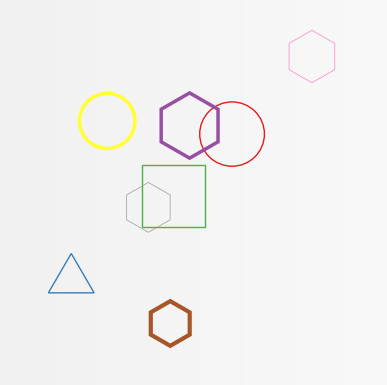[{"shape": "circle", "thickness": 1, "radius": 0.42, "center": [0.599, 0.652]}, {"shape": "triangle", "thickness": 1, "radius": 0.34, "center": [0.184, 0.273]}, {"shape": "square", "thickness": 1, "radius": 0.4, "center": [0.448, 0.491]}, {"shape": "hexagon", "thickness": 2.5, "radius": 0.42, "center": [0.489, 0.674]}, {"shape": "circle", "thickness": 2.5, "radius": 0.36, "center": [0.277, 0.686]}, {"shape": "hexagon", "thickness": 3, "radius": 0.29, "center": [0.439, 0.16]}, {"shape": "hexagon", "thickness": 0.5, "radius": 0.34, "center": [0.805, 0.853]}, {"shape": "hexagon", "thickness": 0.5, "radius": 0.32, "center": [0.383, 0.461]}]